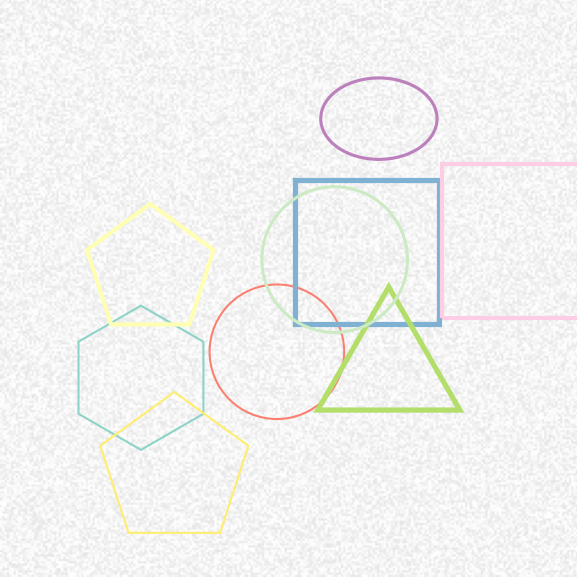[{"shape": "hexagon", "thickness": 1, "radius": 0.62, "center": [0.244, 0.345]}, {"shape": "pentagon", "thickness": 2, "radius": 0.58, "center": [0.26, 0.531]}, {"shape": "circle", "thickness": 1, "radius": 0.58, "center": [0.479, 0.39]}, {"shape": "square", "thickness": 2.5, "radius": 0.62, "center": [0.635, 0.563]}, {"shape": "triangle", "thickness": 2.5, "radius": 0.71, "center": [0.673, 0.36]}, {"shape": "square", "thickness": 2, "radius": 0.67, "center": [0.898, 0.582]}, {"shape": "oval", "thickness": 1.5, "radius": 0.5, "center": [0.656, 0.794]}, {"shape": "circle", "thickness": 1.5, "radius": 0.63, "center": [0.58, 0.55]}, {"shape": "pentagon", "thickness": 1, "radius": 0.67, "center": [0.302, 0.186]}]